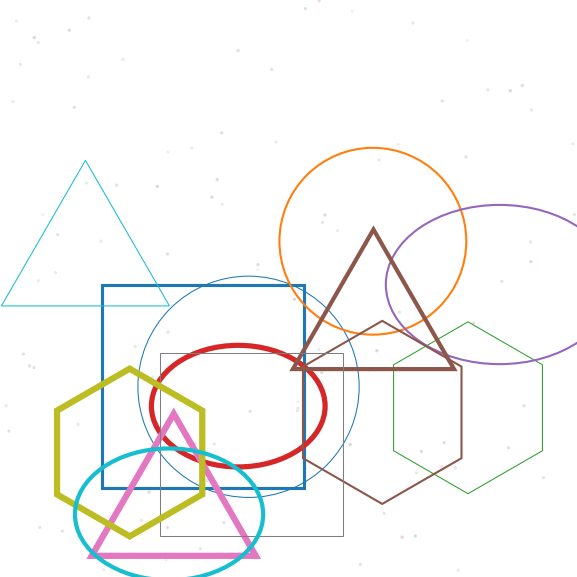[{"shape": "circle", "thickness": 0.5, "radius": 0.96, "center": [0.43, 0.329]}, {"shape": "square", "thickness": 1.5, "radius": 0.88, "center": [0.352, 0.329]}, {"shape": "circle", "thickness": 1, "radius": 0.81, "center": [0.646, 0.581]}, {"shape": "hexagon", "thickness": 0.5, "radius": 0.74, "center": [0.81, 0.293]}, {"shape": "oval", "thickness": 2.5, "radius": 0.75, "center": [0.413, 0.296]}, {"shape": "oval", "thickness": 1, "radius": 0.98, "center": [0.865, 0.506]}, {"shape": "hexagon", "thickness": 1, "radius": 0.79, "center": [0.662, 0.285]}, {"shape": "triangle", "thickness": 2, "radius": 0.81, "center": [0.647, 0.441]}, {"shape": "triangle", "thickness": 3, "radius": 0.82, "center": [0.301, 0.119]}, {"shape": "square", "thickness": 0.5, "radius": 0.79, "center": [0.435, 0.229]}, {"shape": "hexagon", "thickness": 3, "radius": 0.73, "center": [0.225, 0.216]}, {"shape": "oval", "thickness": 2, "radius": 0.81, "center": [0.293, 0.108]}, {"shape": "triangle", "thickness": 0.5, "radius": 0.84, "center": [0.148, 0.553]}]